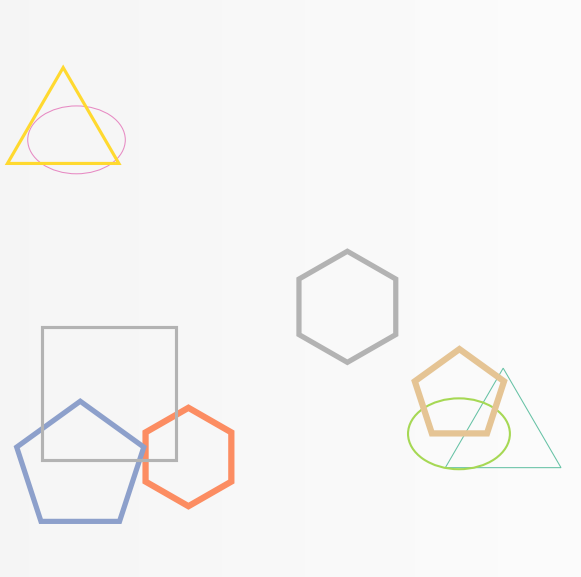[{"shape": "triangle", "thickness": 0.5, "radius": 0.57, "center": [0.866, 0.247]}, {"shape": "hexagon", "thickness": 3, "radius": 0.43, "center": [0.324, 0.208]}, {"shape": "pentagon", "thickness": 2.5, "radius": 0.57, "center": [0.138, 0.189]}, {"shape": "oval", "thickness": 0.5, "radius": 0.42, "center": [0.132, 0.757]}, {"shape": "oval", "thickness": 1, "radius": 0.44, "center": [0.79, 0.248]}, {"shape": "triangle", "thickness": 1.5, "radius": 0.55, "center": [0.109, 0.771]}, {"shape": "pentagon", "thickness": 3, "radius": 0.4, "center": [0.79, 0.314]}, {"shape": "square", "thickness": 1.5, "radius": 0.58, "center": [0.188, 0.317]}, {"shape": "hexagon", "thickness": 2.5, "radius": 0.48, "center": [0.598, 0.468]}]